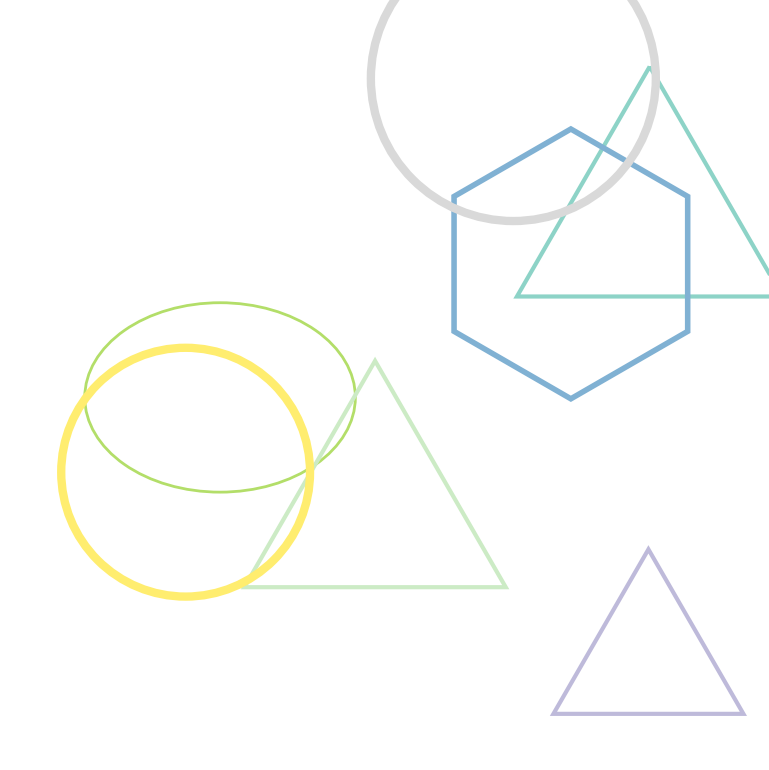[{"shape": "triangle", "thickness": 1.5, "radius": 1.0, "center": [0.844, 0.714]}, {"shape": "triangle", "thickness": 1.5, "radius": 0.71, "center": [0.842, 0.144]}, {"shape": "hexagon", "thickness": 2, "radius": 0.88, "center": [0.741, 0.657]}, {"shape": "oval", "thickness": 1, "radius": 0.88, "center": [0.286, 0.484]}, {"shape": "circle", "thickness": 3, "radius": 0.93, "center": [0.667, 0.898]}, {"shape": "triangle", "thickness": 1.5, "radius": 0.98, "center": [0.487, 0.335]}, {"shape": "circle", "thickness": 3, "radius": 0.81, "center": [0.241, 0.387]}]